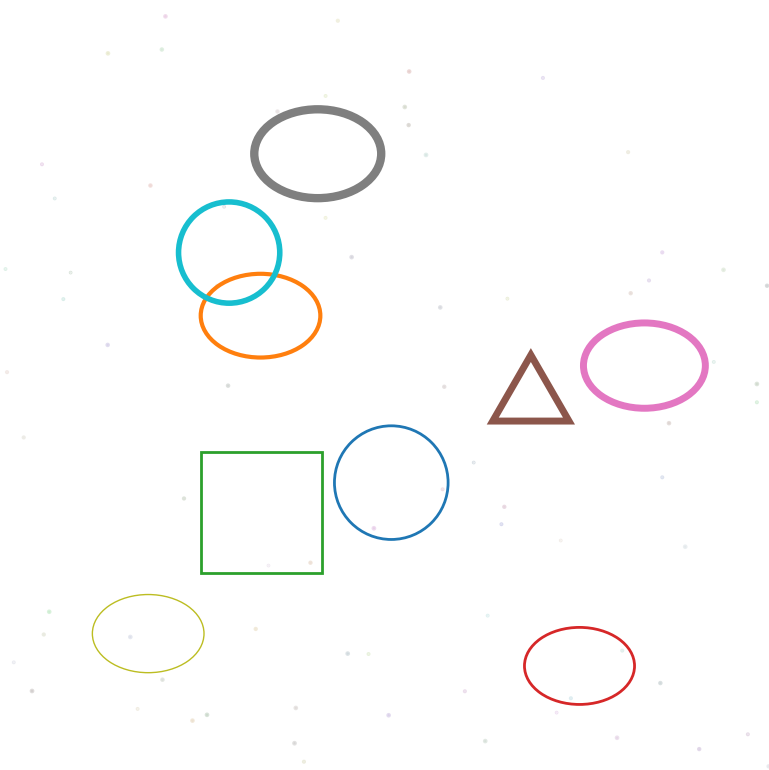[{"shape": "circle", "thickness": 1, "radius": 0.37, "center": [0.508, 0.373]}, {"shape": "oval", "thickness": 1.5, "radius": 0.39, "center": [0.338, 0.59]}, {"shape": "square", "thickness": 1, "radius": 0.39, "center": [0.34, 0.334]}, {"shape": "oval", "thickness": 1, "radius": 0.36, "center": [0.753, 0.135]}, {"shape": "triangle", "thickness": 2.5, "radius": 0.29, "center": [0.689, 0.482]}, {"shape": "oval", "thickness": 2.5, "radius": 0.4, "center": [0.837, 0.525]}, {"shape": "oval", "thickness": 3, "radius": 0.41, "center": [0.413, 0.8]}, {"shape": "oval", "thickness": 0.5, "radius": 0.36, "center": [0.192, 0.177]}, {"shape": "circle", "thickness": 2, "radius": 0.33, "center": [0.298, 0.672]}]